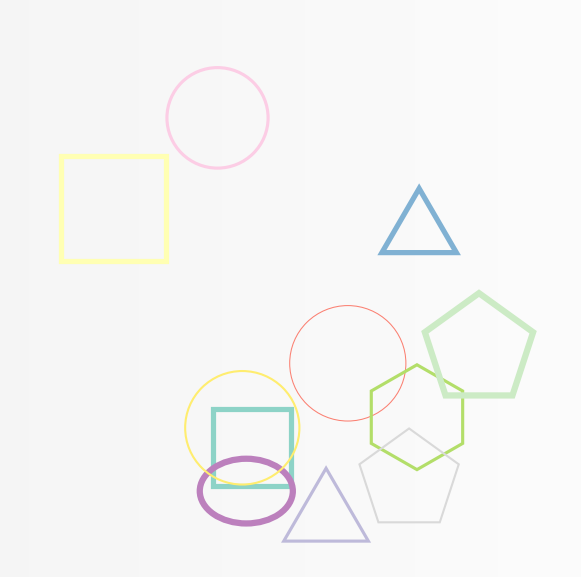[{"shape": "square", "thickness": 2.5, "radius": 0.33, "center": [0.433, 0.224]}, {"shape": "square", "thickness": 2.5, "radius": 0.45, "center": [0.195, 0.638]}, {"shape": "triangle", "thickness": 1.5, "radius": 0.42, "center": [0.561, 0.104]}, {"shape": "circle", "thickness": 0.5, "radius": 0.5, "center": [0.598, 0.37]}, {"shape": "triangle", "thickness": 2.5, "radius": 0.37, "center": [0.721, 0.599]}, {"shape": "hexagon", "thickness": 1.5, "radius": 0.45, "center": [0.717, 0.277]}, {"shape": "circle", "thickness": 1.5, "radius": 0.44, "center": [0.374, 0.795]}, {"shape": "pentagon", "thickness": 1, "radius": 0.45, "center": [0.704, 0.167]}, {"shape": "oval", "thickness": 3, "radius": 0.4, "center": [0.424, 0.149]}, {"shape": "pentagon", "thickness": 3, "radius": 0.49, "center": [0.824, 0.394]}, {"shape": "circle", "thickness": 1, "radius": 0.49, "center": [0.417, 0.258]}]